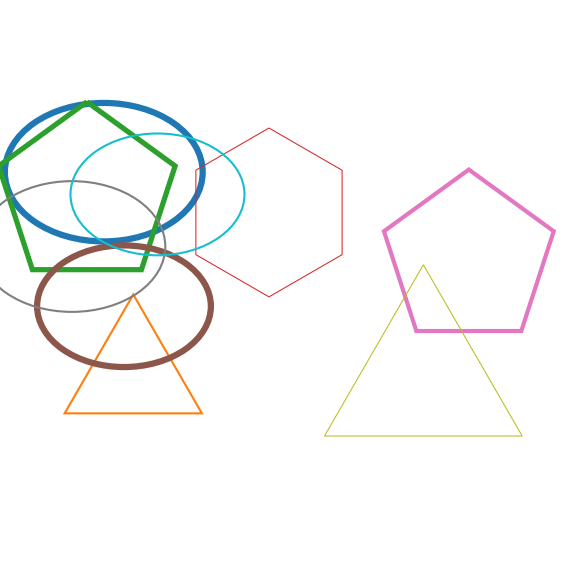[{"shape": "oval", "thickness": 3, "radius": 0.86, "center": [0.18, 0.701]}, {"shape": "triangle", "thickness": 1, "radius": 0.69, "center": [0.231, 0.352]}, {"shape": "pentagon", "thickness": 2.5, "radius": 0.8, "center": [0.15, 0.662]}, {"shape": "hexagon", "thickness": 0.5, "radius": 0.73, "center": [0.466, 0.631]}, {"shape": "oval", "thickness": 3, "radius": 0.75, "center": [0.215, 0.469]}, {"shape": "pentagon", "thickness": 2, "radius": 0.77, "center": [0.812, 0.551]}, {"shape": "oval", "thickness": 1, "radius": 0.81, "center": [0.125, 0.572]}, {"shape": "triangle", "thickness": 0.5, "radius": 0.99, "center": [0.733, 0.343]}, {"shape": "oval", "thickness": 1, "radius": 0.75, "center": [0.273, 0.663]}]